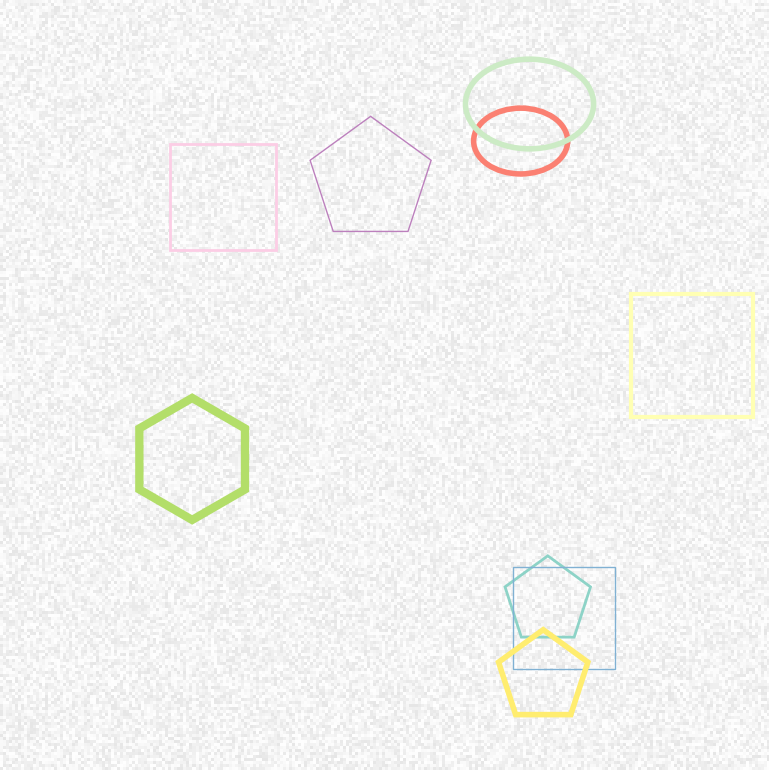[{"shape": "pentagon", "thickness": 1, "radius": 0.29, "center": [0.711, 0.22]}, {"shape": "square", "thickness": 1.5, "radius": 0.4, "center": [0.899, 0.538]}, {"shape": "oval", "thickness": 2, "radius": 0.31, "center": [0.676, 0.817]}, {"shape": "square", "thickness": 0.5, "radius": 0.33, "center": [0.733, 0.198]}, {"shape": "hexagon", "thickness": 3, "radius": 0.4, "center": [0.25, 0.404]}, {"shape": "square", "thickness": 1, "radius": 0.34, "center": [0.29, 0.744]}, {"shape": "pentagon", "thickness": 0.5, "radius": 0.41, "center": [0.481, 0.766]}, {"shape": "oval", "thickness": 2, "radius": 0.42, "center": [0.688, 0.865]}, {"shape": "pentagon", "thickness": 2, "radius": 0.3, "center": [0.705, 0.121]}]